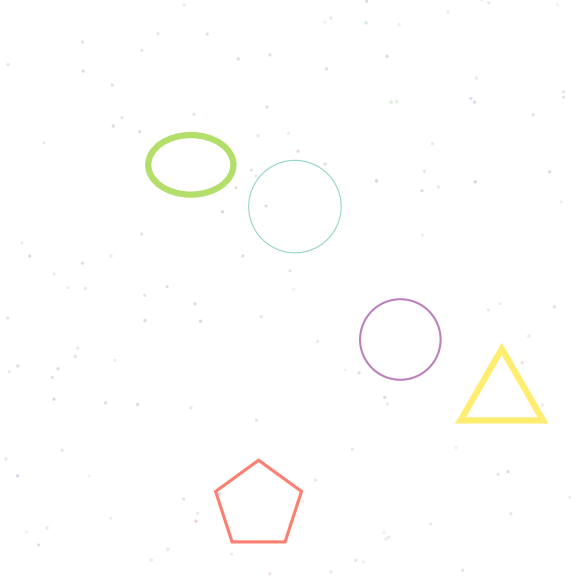[{"shape": "circle", "thickness": 0.5, "radius": 0.4, "center": [0.511, 0.641]}, {"shape": "pentagon", "thickness": 1.5, "radius": 0.39, "center": [0.448, 0.124]}, {"shape": "oval", "thickness": 3, "radius": 0.37, "center": [0.33, 0.714]}, {"shape": "circle", "thickness": 1, "radius": 0.35, "center": [0.693, 0.411]}, {"shape": "triangle", "thickness": 3, "radius": 0.41, "center": [0.869, 0.312]}]